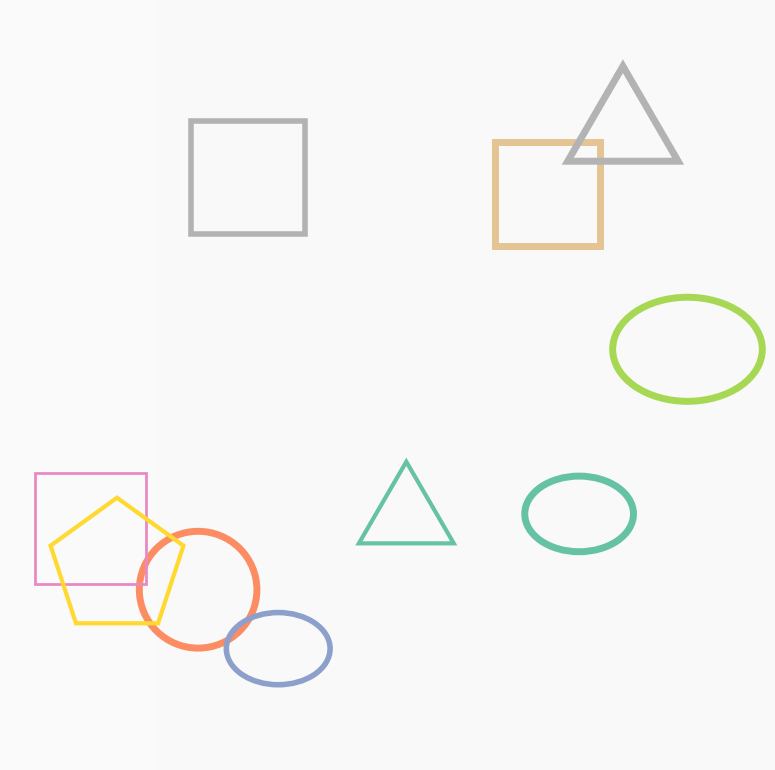[{"shape": "oval", "thickness": 2.5, "radius": 0.35, "center": [0.747, 0.333]}, {"shape": "triangle", "thickness": 1.5, "radius": 0.35, "center": [0.524, 0.33]}, {"shape": "circle", "thickness": 2.5, "radius": 0.38, "center": [0.256, 0.234]}, {"shape": "oval", "thickness": 2, "radius": 0.33, "center": [0.359, 0.158]}, {"shape": "square", "thickness": 1, "radius": 0.36, "center": [0.117, 0.313]}, {"shape": "oval", "thickness": 2.5, "radius": 0.48, "center": [0.887, 0.546]}, {"shape": "pentagon", "thickness": 1.5, "radius": 0.45, "center": [0.151, 0.263]}, {"shape": "square", "thickness": 2.5, "radius": 0.34, "center": [0.706, 0.748]}, {"shape": "square", "thickness": 2, "radius": 0.37, "center": [0.32, 0.769]}, {"shape": "triangle", "thickness": 2.5, "radius": 0.41, "center": [0.804, 0.832]}]